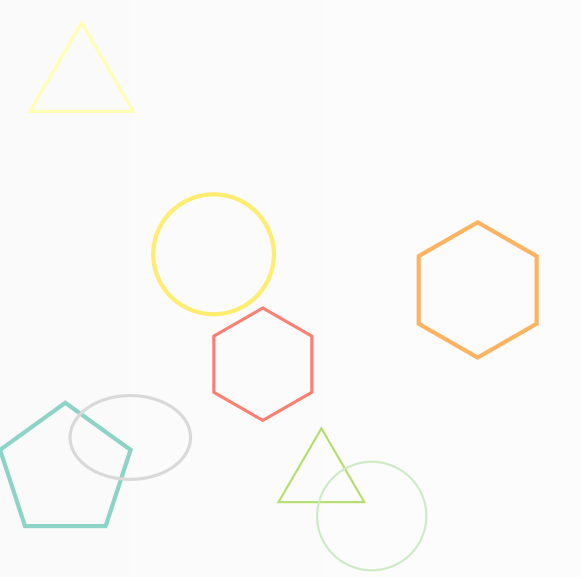[{"shape": "pentagon", "thickness": 2, "radius": 0.59, "center": [0.112, 0.184]}, {"shape": "triangle", "thickness": 1.5, "radius": 0.51, "center": [0.14, 0.857]}, {"shape": "hexagon", "thickness": 1.5, "radius": 0.49, "center": [0.452, 0.368]}, {"shape": "hexagon", "thickness": 2, "radius": 0.59, "center": [0.822, 0.497]}, {"shape": "triangle", "thickness": 1, "radius": 0.43, "center": [0.553, 0.172]}, {"shape": "oval", "thickness": 1.5, "radius": 0.52, "center": [0.224, 0.242]}, {"shape": "circle", "thickness": 1, "radius": 0.47, "center": [0.64, 0.106]}, {"shape": "circle", "thickness": 2, "radius": 0.52, "center": [0.367, 0.559]}]